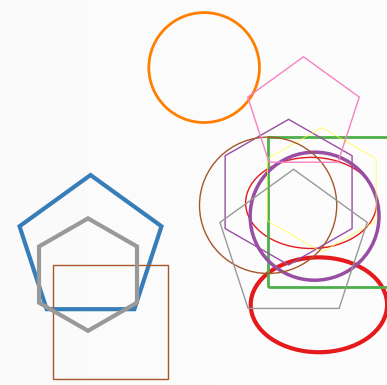[{"shape": "oval", "thickness": 1, "radius": 0.85, "center": [0.803, 0.473]}, {"shape": "oval", "thickness": 3, "radius": 0.88, "center": [0.823, 0.208]}, {"shape": "pentagon", "thickness": 3, "radius": 0.96, "center": [0.234, 0.353]}, {"shape": "square", "thickness": 2, "radius": 0.97, "center": [0.885, 0.449]}, {"shape": "circle", "thickness": 2.5, "radius": 0.83, "center": [0.812, 0.438]}, {"shape": "hexagon", "thickness": 1, "radius": 0.95, "center": [0.745, 0.501]}, {"shape": "circle", "thickness": 2, "radius": 0.71, "center": [0.527, 0.825]}, {"shape": "hexagon", "thickness": 0.5, "radius": 0.81, "center": [0.831, 0.507]}, {"shape": "circle", "thickness": 1, "radius": 0.89, "center": [0.692, 0.467]}, {"shape": "square", "thickness": 1, "radius": 0.74, "center": [0.285, 0.163]}, {"shape": "pentagon", "thickness": 1, "radius": 0.76, "center": [0.783, 0.701]}, {"shape": "pentagon", "thickness": 1, "radius": 1.0, "center": [0.758, 0.361]}, {"shape": "hexagon", "thickness": 3, "radius": 0.73, "center": [0.227, 0.287]}]